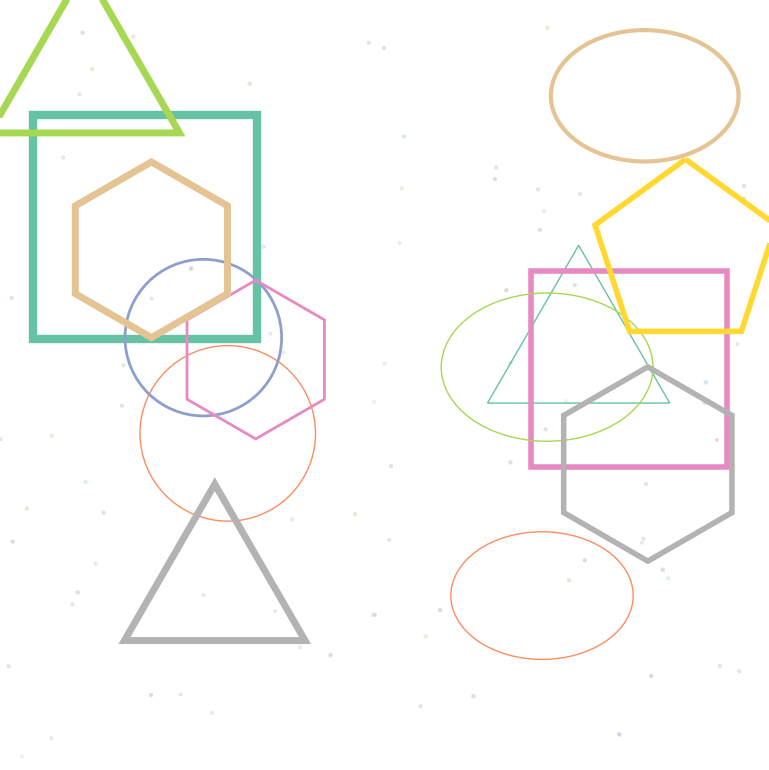[{"shape": "square", "thickness": 3, "radius": 0.73, "center": [0.188, 0.706]}, {"shape": "triangle", "thickness": 0.5, "radius": 0.68, "center": [0.751, 0.545]}, {"shape": "circle", "thickness": 0.5, "radius": 0.57, "center": [0.296, 0.437]}, {"shape": "oval", "thickness": 0.5, "radius": 0.59, "center": [0.704, 0.226]}, {"shape": "circle", "thickness": 1, "radius": 0.51, "center": [0.264, 0.562]}, {"shape": "square", "thickness": 2, "radius": 0.63, "center": [0.817, 0.521]}, {"shape": "hexagon", "thickness": 1, "radius": 0.52, "center": [0.332, 0.533]}, {"shape": "triangle", "thickness": 2.5, "radius": 0.71, "center": [0.11, 0.899]}, {"shape": "oval", "thickness": 0.5, "radius": 0.69, "center": [0.711, 0.523]}, {"shape": "pentagon", "thickness": 2, "radius": 0.62, "center": [0.89, 0.67]}, {"shape": "oval", "thickness": 1.5, "radius": 0.61, "center": [0.837, 0.876]}, {"shape": "hexagon", "thickness": 2.5, "radius": 0.57, "center": [0.197, 0.676]}, {"shape": "hexagon", "thickness": 2, "radius": 0.63, "center": [0.841, 0.397]}, {"shape": "triangle", "thickness": 2.5, "radius": 0.68, "center": [0.279, 0.236]}]